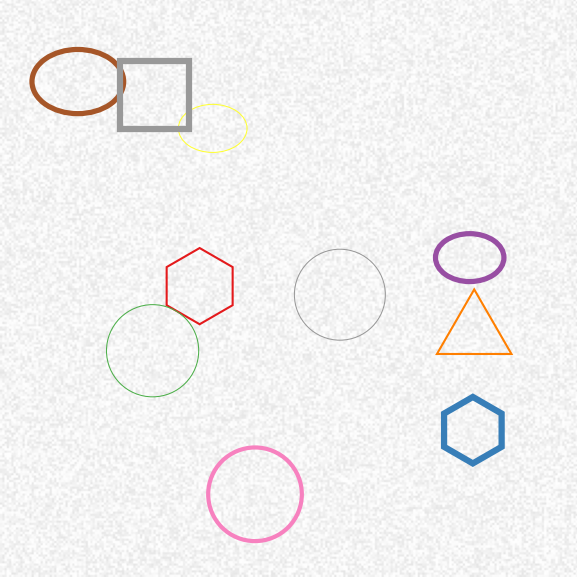[{"shape": "hexagon", "thickness": 1, "radius": 0.33, "center": [0.346, 0.504]}, {"shape": "hexagon", "thickness": 3, "radius": 0.29, "center": [0.819, 0.254]}, {"shape": "circle", "thickness": 0.5, "radius": 0.4, "center": [0.264, 0.392]}, {"shape": "oval", "thickness": 2.5, "radius": 0.3, "center": [0.813, 0.553]}, {"shape": "triangle", "thickness": 1, "radius": 0.37, "center": [0.821, 0.423]}, {"shape": "oval", "thickness": 0.5, "radius": 0.3, "center": [0.368, 0.777]}, {"shape": "oval", "thickness": 2.5, "radius": 0.4, "center": [0.135, 0.858]}, {"shape": "circle", "thickness": 2, "radius": 0.41, "center": [0.442, 0.143]}, {"shape": "circle", "thickness": 0.5, "radius": 0.39, "center": [0.589, 0.489]}, {"shape": "square", "thickness": 3, "radius": 0.3, "center": [0.268, 0.835]}]